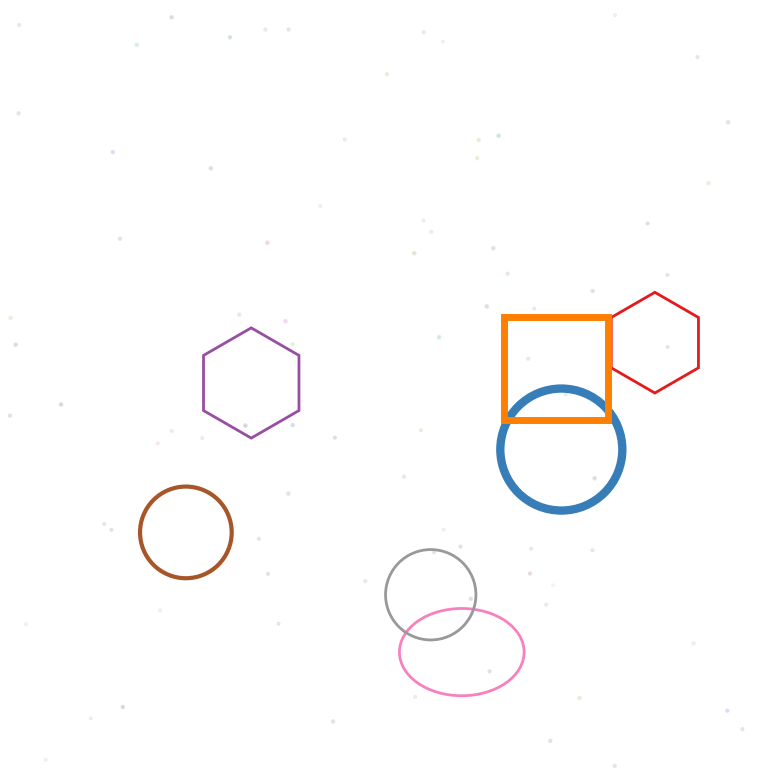[{"shape": "hexagon", "thickness": 1, "radius": 0.33, "center": [0.85, 0.555]}, {"shape": "circle", "thickness": 3, "radius": 0.4, "center": [0.729, 0.416]}, {"shape": "hexagon", "thickness": 1, "radius": 0.36, "center": [0.326, 0.503]}, {"shape": "square", "thickness": 2.5, "radius": 0.34, "center": [0.722, 0.522]}, {"shape": "circle", "thickness": 1.5, "radius": 0.3, "center": [0.241, 0.309]}, {"shape": "oval", "thickness": 1, "radius": 0.4, "center": [0.6, 0.153]}, {"shape": "circle", "thickness": 1, "radius": 0.29, "center": [0.559, 0.228]}]